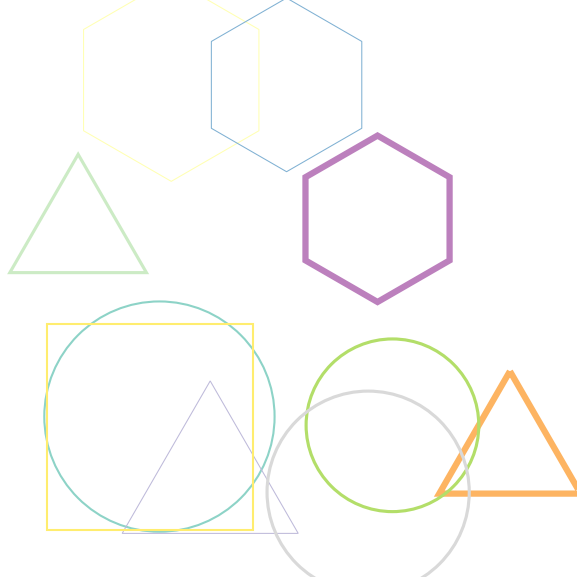[{"shape": "circle", "thickness": 1, "radius": 1.0, "center": [0.276, 0.278]}, {"shape": "hexagon", "thickness": 0.5, "radius": 0.88, "center": [0.297, 0.86]}, {"shape": "triangle", "thickness": 0.5, "radius": 0.88, "center": [0.364, 0.164]}, {"shape": "hexagon", "thickness": 0.5, "radius": 0.75, "center": [0.496, 0.852]}, {"shape": "triangle", "thickness": 3, "radius": 0.71, "center": [0.883, 0.215]}, {"shape": "circle", "thickness": 1.5, "radius": 0.75, "center": [0.68, 0.263]}, {"shape": "circle", "thickness": 1.5, "radius": 0.88, "center": [0.637, 0.147]}, {"shape": "hexagon", "thickness": 3, "radius": 0.72, "center": [0.654, 0.62]}, {"shape": "triangle", "thickness": 1.5, "radius": 0.68, "center": [0.135, 0.595]}, {"shape": "square", "thickness": 1, "radius": 0.89, "center": [0.26, 0.26]}]